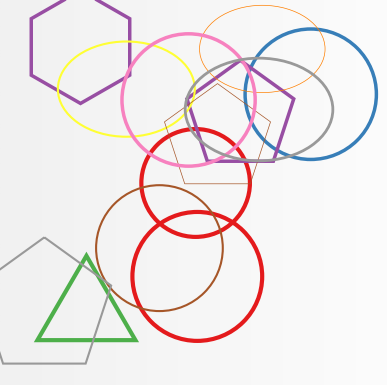[{"shape": "circle", "thickness": 3, "radius": 0.84, "center": [0.509, 0.282]}, {"shape": "circle", "thickness": 3, "radius": 0.7, "center": [0.505, 0.525]}, {"shape": "circle", "thickness": 2.5, "radius": 0.85, "center": [0.802, 0.755]}, {"shape": "triangle", "thickness": 3, "radius": 0.73, "center": [0.223, 0.19]}, {"shape": "pentagon", "thickness": 2.5, "radius": 0.72, "center": [0.62, 0.698]}, {"shape": "hexagon", "thickness": 2.5, "radius": 0.73, "center": [0.208, 0.878]}, {"shape": "oval", "thickness": 0.5, "radius": 0.81, "center": [0.677, 0.873]}, {"shape": "oval", "thickness": 1.5, "radius": 0.88, "center": [0.326, 0.769]}, {"shape": "circle", "thickness": 1.5, "radius": 0.82, "center": [0.411, 0.355]}, {"shape": "pentagon", "thickness": 0.5, "radius": 0.72, "center": [0.561, 0.639]}, {"shape": "circle", "thickness": 2.5, "radius": 0.86, "center": [0.487, 0.74]}, {"shape": "oval", "thickness": 2, "radius": 0.95, "center": [0.668, 0.716]}, {"shape": "pentagon", "thickness": 1.5, "radius": 0.91, "center": [0.114, 0.202]}]